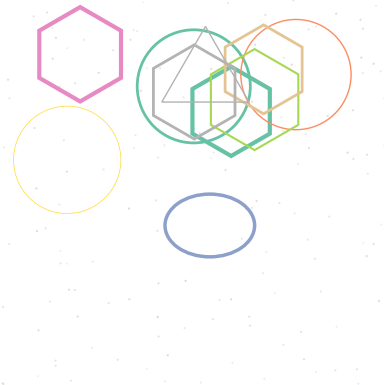[{"shape": "circle", "thickness": 2, "radius": 0.73, "center": [0.503, 0.776]}, {"shape": "hexagon", "thickness": 3, "radius": 0.58, "center": [0.6, 0.711]}, {"shape": "circle", "thickness": 1, "radius": 0.72, "center": [0.769, 0.806]}, {"shape": "oval", "thickness": 2.5, "radius": 0.58, "center": [0.545, 0.414]}, {"shape": "hexagon", "thickness": 3, "radius": 0.61, "center": [0.208, 0.859]}, {"shape": "hexagon", "thickness": 1.5, "radius": 0.66, "center": [0.661, 0.741]}, {"shape": "circle", "thickness": 0.5, "radius": 0.7, "center": [0.175, 0.585]}, {"shape": "hexagon", "thickness": 2, "radius": 0.58, "center": [0.685, 0.82]}, {"shape": "triangle", "thickness": 1, "radius": 0.65, "center": [0.534, 0.8]}, {"shape": "hexagon", "thickness": 2, "radius": 0.61, "center": [0.504, 0.761]}]